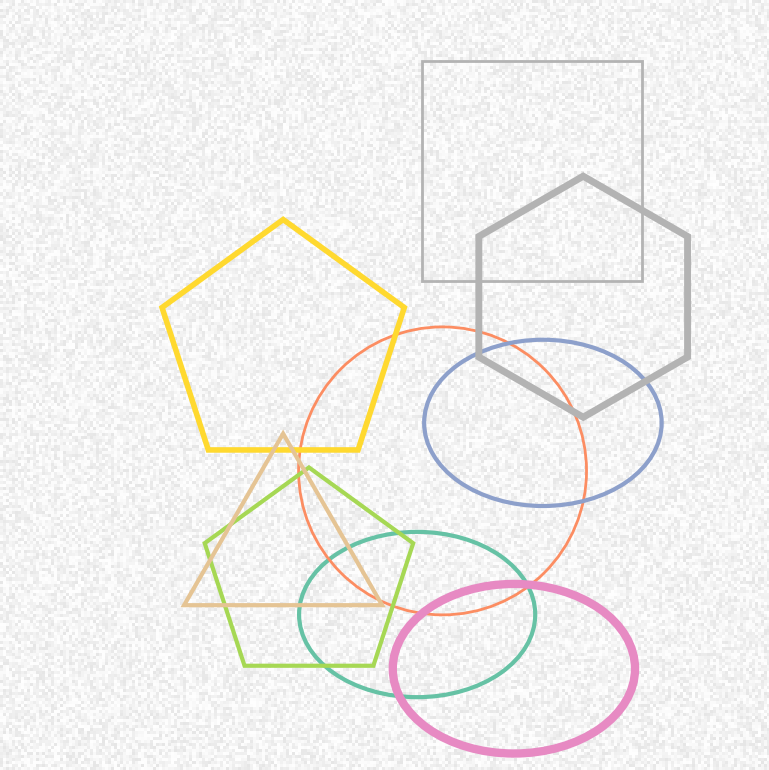[{"shape": "oval", "thickness": 1.5, "radius": 0.77, "center": [0.542, 0.202]}, {"shape": "circle", "thickness": 1, "radius": 0.93, "center": [0.575, 0.388]}, {"shape": "oval", "thickness": 1.5, "radius": 0.77, "center": [0.705, 0.451]}, {"shape": "oval", "thickness": 3, "radius": 0.79, "center": [0.667, 0.132]}, {"shape": "pentagon", "thickness": 1.5, "radius": 0.71, "center": [0.401, 0.251]}, {"shape": "pentagon", "thickness": 2, "radius": 0.83, "center": [0.368, 0.549]}, {"shape": "triangle", "thickness": 1.5, "radius": 0.74, "center": [0.368, 0.288]}, {"shape": "hexagon", "thickness": 2.5, "radius": 0.78, "center": [0.757, 0.615]}, {"shape": "square", "thickness": 1, "radius": 0.71, "center": [0.691, 0.778]}]